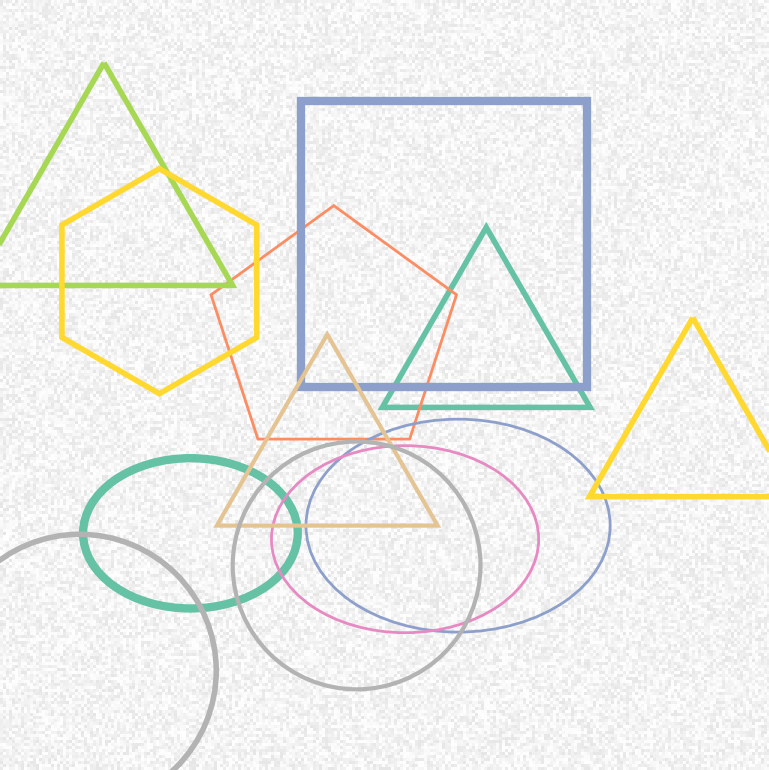[{"shape": "oval", "thickness": 3, "radius": 0.7, "center": [0.247, 0.307]}, {"shape": "triangle", "thickness": 2, "radius": 0.78, "center": [0.631, 0.549]}, {"shape": "pentagon", "thickness": 1, "radius": 0.84, "center": [0.433, 0.565]}, {"shape": "square", "thickness": 3, "radius": 0.93, "center": [0.577, 0.683]}, {"shape": "oval", "thickness": 1, "radius": 0.99, "center": [0.595, 0.317]}, {"shape": "oval", "thickness": 1, "radius": 0.87, "center": [0.526, 0.3]}, {"shape": "triangle", "thickness": 2, "radius": 0.96, "center": [0.135, 0.726]}, {"shape": "hexagon", "thickness": 2, "radius": 0.73, "center": [0.207, 0.635]}, {"shape": "triangle", "thickness": 2, "radius": 0.77, "center": [0.9, 0.432]}, {"shape": "triangle", "thickness": 1.5, "radius": 0.83, "center": [0.425, 0.4]}, {"shape": "circle", "thickness": 2, "radius": 0.89, "center": [0.104, 0.129]}, {"shape": "circle", "thickness": 1.5, "radius": 0.8, "center": [0.463, 0.266]}]